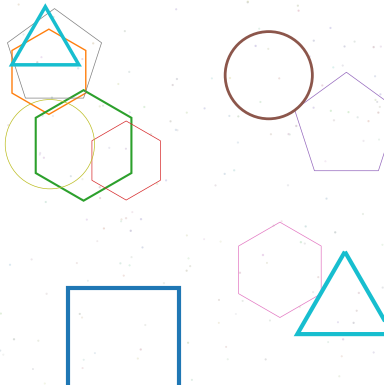[{"shape": "square", "thickness": 3, "radius": 0.72, "center": [0.321, 0.108]}, {"shape": "hexagon", "thickness": 1, "radius": 0.55, "center": [0.127, 0.814]}, {"shape": "hexagon", "thickness": 1.5, "radius": 0.72, "center": [0.217, 0.622]}, {"shape": "hexagon", "thickness": 0.5, "radius": 0.51, "center": [0.328, 0.583]}, {"shape": "pentagon", "thickness": 0.5, "radius": 0.71, "center": [0.9, 0.671]}, {"shape": "circle", "thickness": 2, "radius": 0.57, "center": [0.698, 0.805]}, {"shape": "hexagon", "thickness": 0.5, "radius": 0.62, "center": [0.727, 0.299]}, {"shape": "pentagon", "thickness": 0.5, "radius": 0.64, "center": [0.142, 0.849]}, {"shape": "circle", "thickness": 0.5, "radius": 0.58, "center": [0.13, 0.625]}, {"shape": "triangle", "thickness": 2.5, "radius": 0.5, "center": [0.118, 0.882]}, {"shape": "triangle", "thickness": 3, "radius": 0.71, "center": [0.896, 0.204]}]